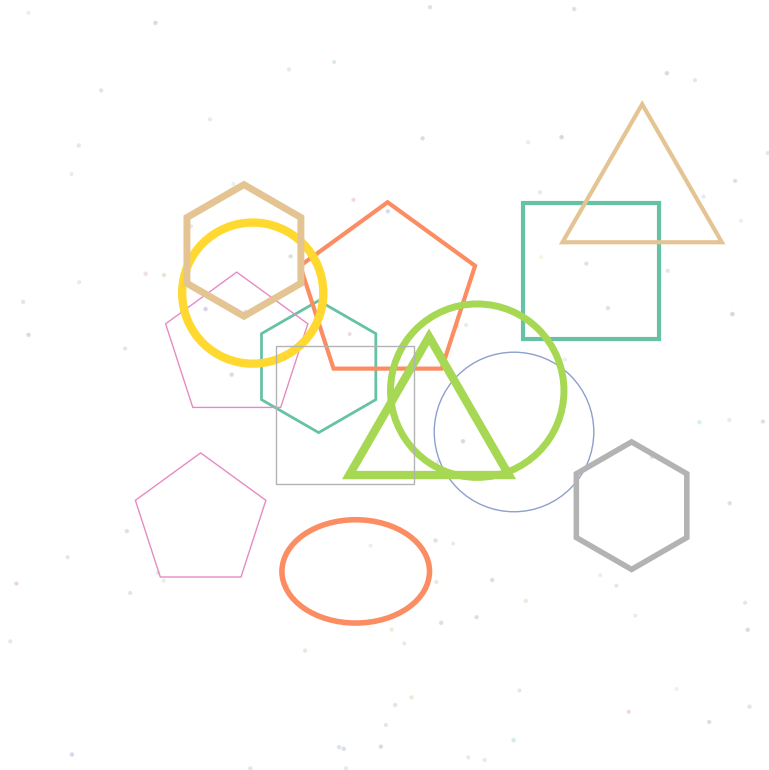[{"shape": "hexagon", "thickness": 1, "radius": 0.43, "center": [0.414, 0.524]}, {"shape": "square", "thickness": 1.5, "radius": 0.44, "center": [0.767, 0.649]}, {"shape": "oval", "thickness": 2, "radius": 0.48, "center": [0.462, 0.258]}, {"shape": "pentagon", "thickness": 1.5, "radius": 0.6, "center": [0.503, 0.618]}, {"shape": "circle", "thickness": 0.5, "radius": 0.52, "center": [0.668, 0.439]}, {"shape": "pentagon", "thickness": 0.5, "radius": 0.45, "center": [0.261, 0.323]}, {"shape": "pentagon", "thickness": 0.5, "radius": 0.49, "center": [0.307, 0.549]}, {"shape": "triangle", "thickness": 3, "radius": 0.6, "center": [0.557, 0.443]}, {"shape": "circle", "thickness": 2.5, "radius": 0.56, "center": [0.62, 0.493]}, {"shape": "circle", "thickness": 3, "radius": 0.46, "center": [0.328, 0.619]}, {"shape": "triangle", "thickness": 1.5, "radius": 0.6, "center": [0.834, 0.745]}, {"shape": "hexagon", "thickness": 2.5, "radius": 0.43, "center": [0.317, 0.675]}, {"shape": "hexagon", "thickness": 2, "radius": 0.41, "center": [0.82, 0.343]}, {"shape": "square", "thickness": 0.5, "radius": 0.45, "center": [0.449, 0.461]}]